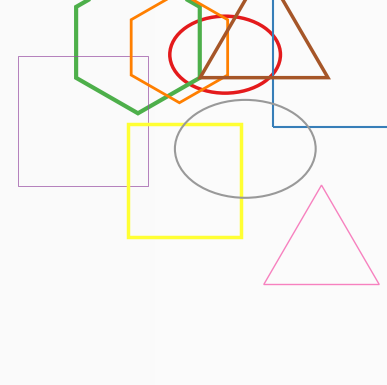[{"shape": "oval", "thickness": 2.5, "radius": 0.71, "center": [0.581, 0.858]}, {"shape": "square", "thickness": 1.5, "radius": 0.89, "center": [0.881, 0.847]}, {"shape": "hexagon", "thickness": 3, "radius": 0.92, "center": [0.356, 0.89]}, {"shape": "square", "thickness": 0.5, "radius": 0.84, "center": [0.215, 0.686]}, {"shape": "hexagon", "thickness": 2, "radius": 0.72, "center": [0.463, 0.877]}, {"shape": "square", "thickness": 2.5, "radius": 0.73, "center": [0.477, 0.531]}, {"shape": "triangle", "thickness": 2.5, "radius": 0.95, "center": [0.681, 0.894]}, {"shape": "triangle", "thickness": 1, "radius": 0.86, "center": [0.83, 0.347]}, {"shape": "oval", "thickness": 1.5, "radius": 0.91, "center": [0.633, 0.613]}]